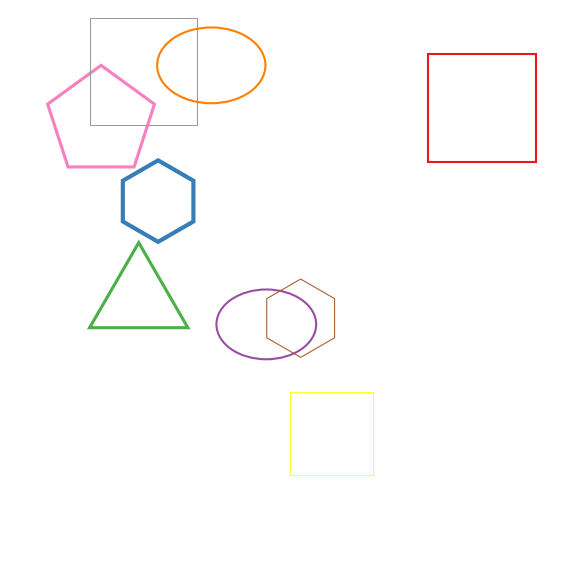[{"shape": "square", "thickness": 1, "radius": 0.47, "center": [0.834, 0.813]}, {"shape": "hexagon", "thickness": 2, "radius": 0.35, "center": [0.274, 0.651]}, {"shape": "triangle", "thickness": 1.5, "radius": 0.49, "center": [0.24, 0.481]}, {"shape": "oval", "thickness": 1, "radius": 0.43, "center": [0.461, 0.437]}, {"shape": "oval", "thickness": 1, "radius": 0.47, "center": [0.366, 0.886]}, {"shape": "square", "thickness": 0.5, "radius": 0.36, "center": [0.574, 0.248]}, {"shape": "hexagon", "thickness": 0.5, "radius": 0.34, "center": [0.521, 0.448]}, {"shape": "pentagon", "thickness": 1.5, "radius": 0.49, "center": [0.175, 0.789]}, {"shape": "square", "thickness": 0.5, "radius": 0.46, "center": [0.248, 0.875]}]